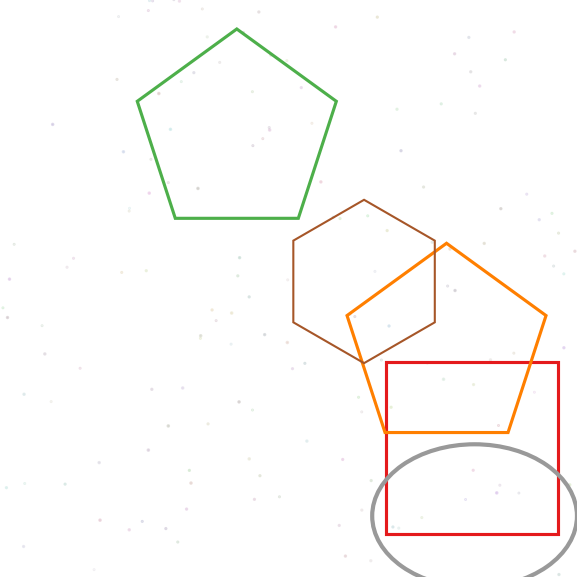[{"shape": "square", "thickness": 1.5, "radius": 0.75, "center": [0.818, 0.223]}, {"shape": "pentagon", "thickness": 1.5, "radius": 0.91, "center": [0.41, 0.768]}, {"shape": "pentagon", "thickness": 1.5, "radius": 0.91, "center": [0.773, 0.397]}, {"shape": "hexagon", "thickness": 1, "radius": 0.71, "center": [0.63, 0.512]}, {"shape": "oval", "thickness": 2, "radius": 0.89, "center": [0.822, 0.106]}]